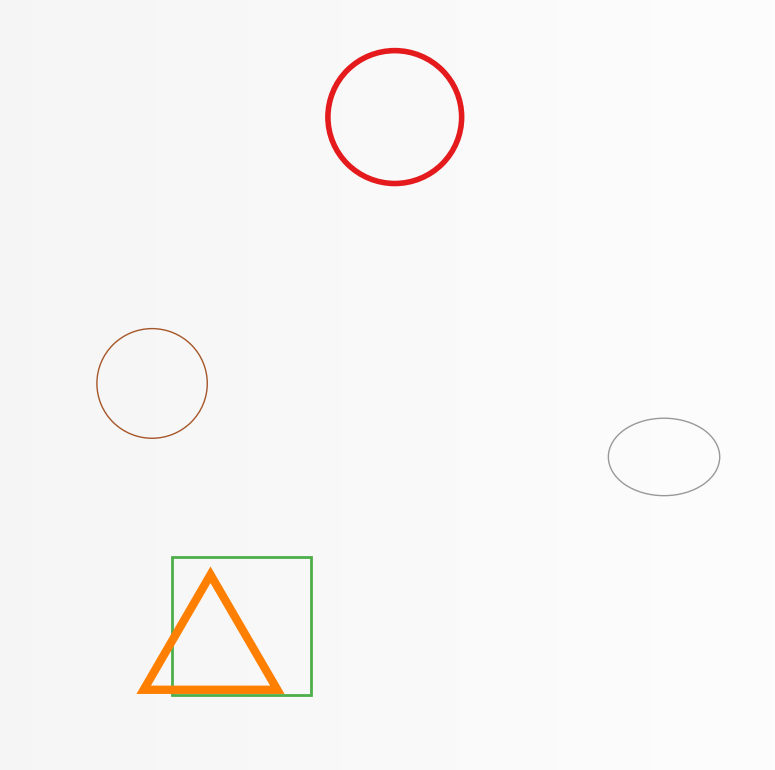[{"shape": "circle", "thickness": 2, "radius": 0.43, "center": [0.509, 0.848]}, {"shape": "square", "thickness": 1, "radius": 0.45, "center": [0.312, 0.187]}, {"shape": "triangle", "thickness": 3, "radius": 0.5, "center": [0.272, 0.154]}, {"shape": "circle", "thickness": 0.5, "radius": 0.36, "center": [0.196, 0.502]}, {"shape": "oval", "thickness": 0.5, "radius": 0.36, "center": [0.857, 0.407]}]